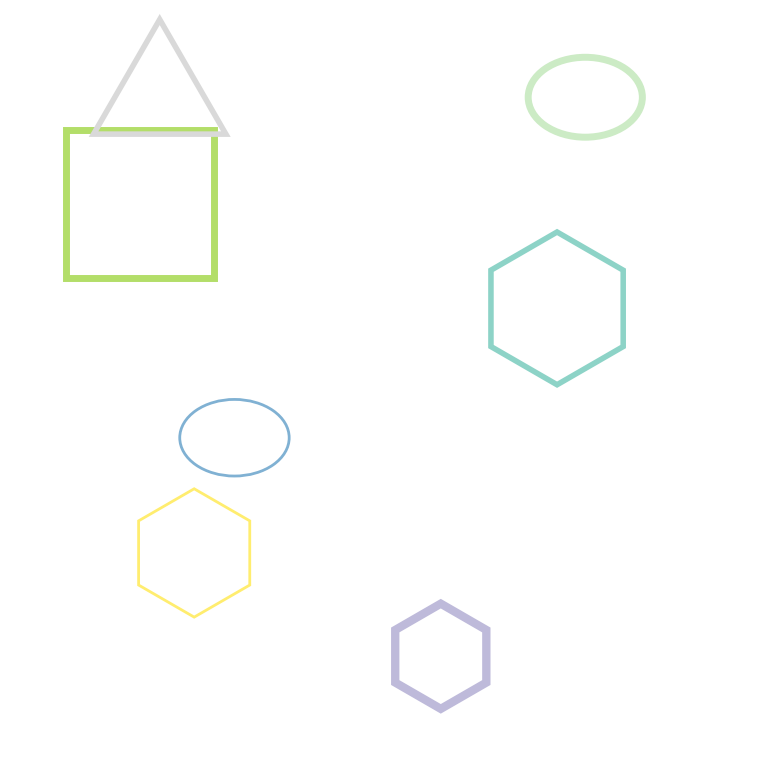[{"shape": "hexagon", "thickness": 2, "radius": 0.5, "center": [0.723, 0.6]}, {"shape": "hexagon", "thickness": 3, "radius": 0.34, "center": [0.572, 0.148]}, {"shape": "oval", "thickness": 1, "radius": 0.36, "center": [0.304, 0.432]}, {"shape": "square", "thickness": 2.5, "radius": 0.48, "center": [0.182, 0.735]}, {"shape": "triangle", "thickness": 2, "radius": 0.5, "center": [0.207, 0.875]}, {"shape": "oval", "thickness": 2.5, "radius": 0.37, "center": [0.76, 0.874]}, {"shape": "hexagon", "thickness": 1, "radius": 0.42, "center": [0.252, 0.282]}]